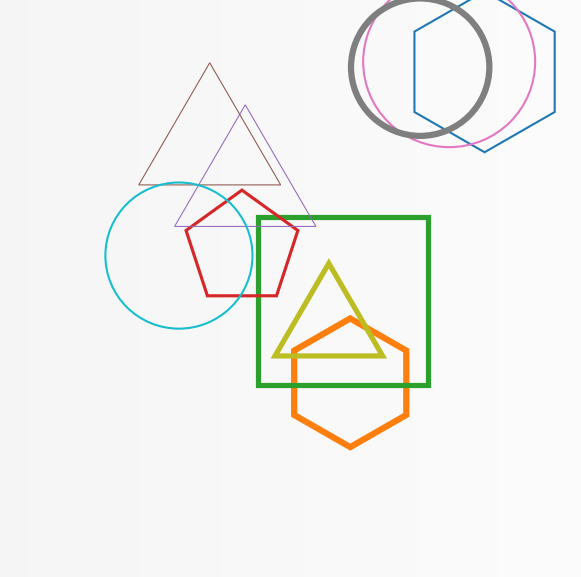[{"shape": "hexagon", "thickness": 1, "radius": 0.7, "center": [0.834, 0.875]}, {"shape": "hexagon", "thickness": 3, "radius": 0.56, "center": [0.603, 0.336]}, {"shape": "square", "thickness": 2.5, "radius": 0.73, "center": [0.59, 0.478]}, {"shape": "pentagon", "thickness": 1.5, "radius": 0.51, "center": [0.416, 0.569]}, {"shape": "triangle", "thickness": 0.5, "radius": 0.7, "center": [0.422, 0.677]}, {"shape": "triangle", "thickness": 0.5, "radius": 0.7, "center": [0.361, 0.749]}, {"shape": "circle", "thickness": 1, "radius": 0.74, "center": [0.773, 0.892]}, {"shape": "circle", "thickness": 3, "radius": 0.6, "center": [0.723, 0.883]}, {"shape": "triangle", "thickness": 2.5, "radius": 0.53, "center": [0.566, 0.436]}, {"shape": "circle", "thickness": 1, "radius": 0.63, "center": [0.308, 0.557]}]